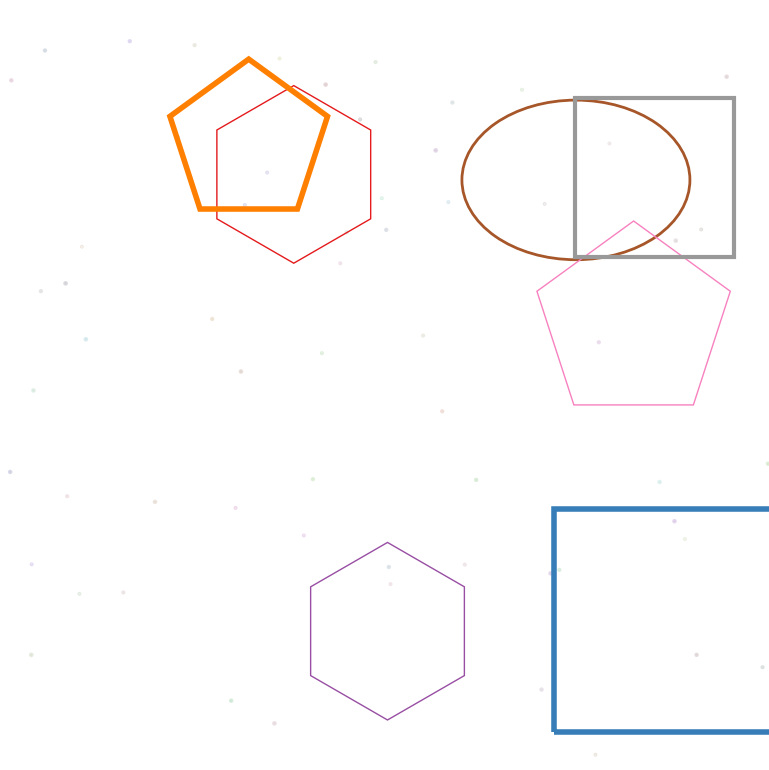[{"shape": "hexagon", "thickness": 0.5, "radius": 0.58, "center": [0.382, 0.773]}, {"shape": "square", "thickness": 2, "radius": 0.72, "center": [0.864, 0.194]}, {"shape": "hexagon", "thickness": 0.5, "radius": 0.58, "center": [0.503, 0.18]}, {"shape": "pentagon", "thickness": 2, "radius": 0.54, "center": [0.323, 0.816]}, {"shape": "oval", "thickness": 1, "radius": 0.74, "center": [0.748, 0.766]}, {"shape": "pentagon", "thickness": 0.5, "radius": 0.66, "center": [0.823, 0.581]}, {"shape": "square", "thickness": 1.5, "radius": 0.52, "center": [0.85, 0.77]}]